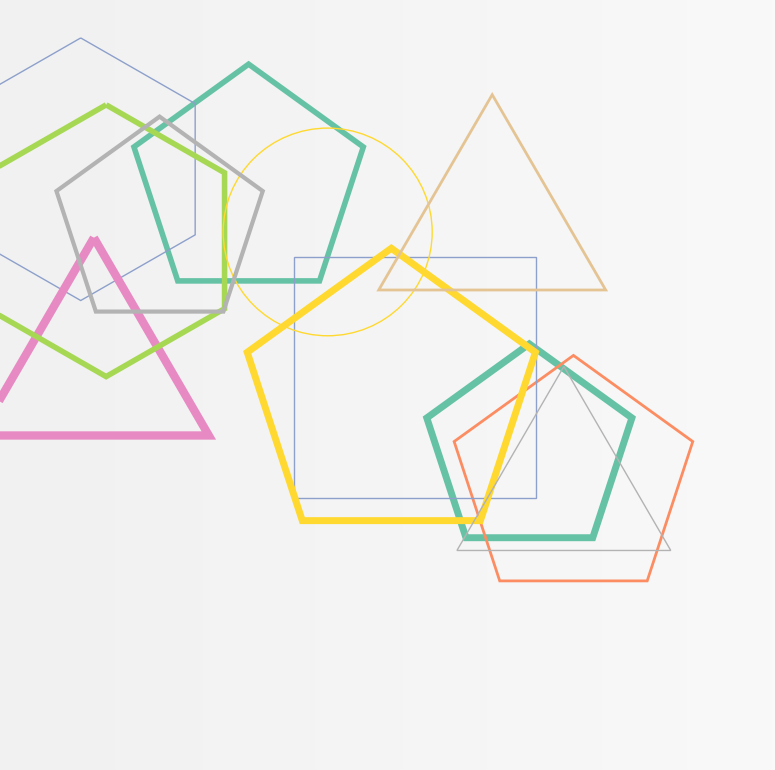[{"shape": "pentagon", "thickness": 2, "radius": 0.78, "center": [0.321, 0.761]}, {"shape": "pentagon", "thickness": 2.5, "radius": 0.7, "center": [0.683, 0.414]}, {"shape": "pentagon", "thickness": 1, "radius": 0.81, "center": [0.74, 0.377]}, {"shape": "square", "thickness": 0.5, "radius": 0.78, "center": [0.536, 0.51]}, {"shape": "hexagon", "thickness": 0.5, "radius": 0.85, "center": [0.104, 0.78]}, {"shape": "triangle", "thickness": 3, "radius": 0.86, "center": [0.121, 0.52]}, {"shape": "hexagon", "thickness": 2, "radius": 0.88, "center": [0.137, 0.687]}, {"shape": "pentagon", "thickness": 2.5, "radius": 0.98, "center": [0.505, 0.482]}, {"shape": "circle", "thickness": 0.5, "radius": 0.67, "center": [0.423, 0.699]}, {"shape": "triangle", "thickness": 1, "radius": 0.85, "center": [0.635, 0.708]}, {"shape": "triangle", "thickness": 0.5, "radius": 0.8, "center": [0.728, 0.365]}, {"shape": "pentagon", "thickness": 1.5, "radius": 0.7, "center": [0.206, 0.709]}]